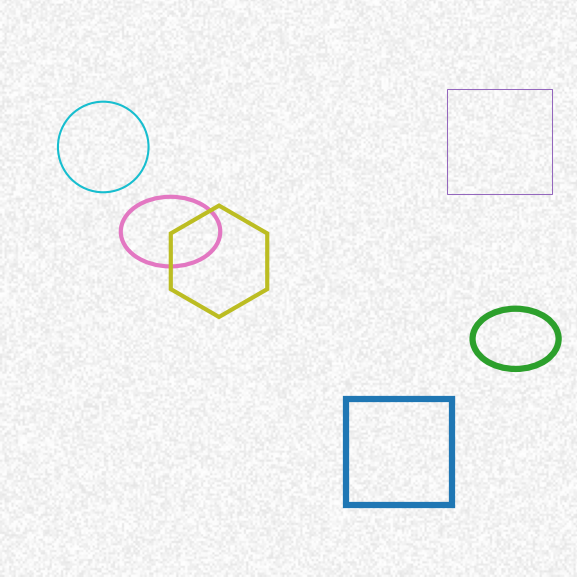[{"shape": "square", "thickness": 3, "radius": 0.46, "center": [0.691, 0.217]}, {"shape": "oval", "thickness": 3, "radius": 0.37, "center": [0.893, 0.412]}, {"shape": "square", "thickness": 0.5, "radius": 0.46, "center": [0.865, 0.754]}, {"shape": "oval", "thickness": 2, "radius": 0.43, "center": [0.295, 0.598]}, {"shape": "hexagon", "thickness": 2, "radius": 0.48, "center": [0.379, 0.547]}, {"shape": "circle", "thickness": 1, "radius": 0.39, "center": [0.179, 0.745]}]